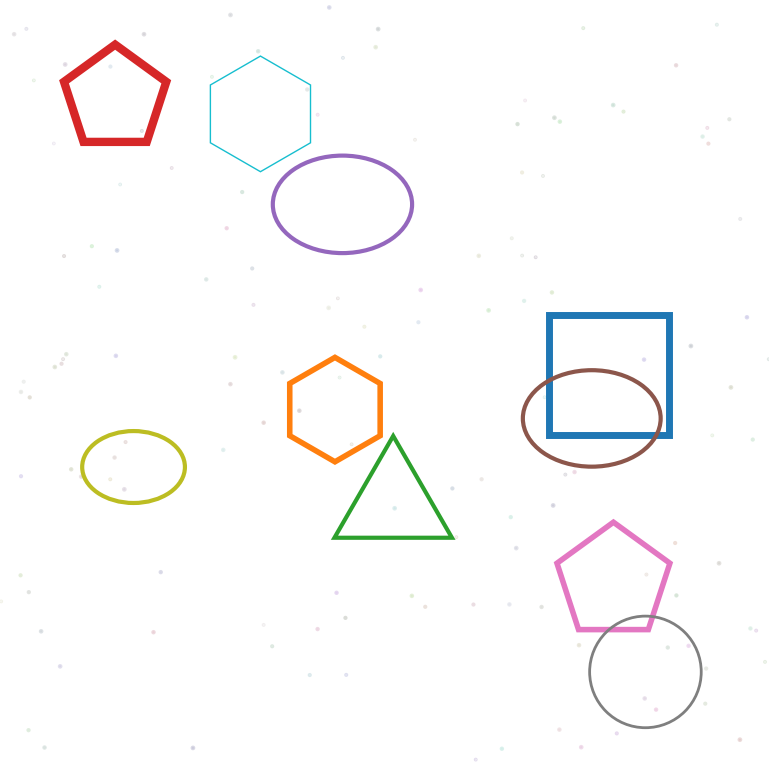[{"shape": "square", "thickness": 2.5, "radius": 0.39, "center": [0.791, 0.513]}, {"shape": "hexagon", "thickness": 2, "radius": 0.34, "center": [0.435, 0.468]}, {"shape": "triangle", "thickness": 1.5, "radius": 0.44, "center": [0.511, 0.346]}, {"shape": "pentagon", "thickness": 3, "radius": 0.35, "center": [0.15, 0.872]}, {"shape": "oval", "thickness": 1.5, "radius": 0.45, "center": [0.445, 0.735]}, {"shape": "oval", "thickness": 1.5, "radius": 0.45, "center": [0.769, 0.457]}, {"shape": "pentagon", "thickness": 2, "radius": 0.39, "center": [0.797, 0.245]}, {"shape": "circle", "thickness": 1, "radius": 0.36, "center": [0.838, 0.127]}, {"shape": "oval", "thickness": 1.5, "radius": 0.33, "center": [0.173, 0.393]}, {"shape": "hexagon", "thickness": 0.5, "radius": 0.38, "center": [0.338, 0.852]}]